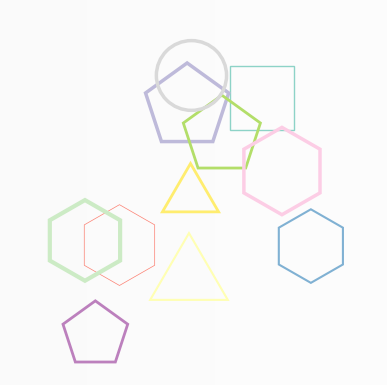[{"shape": "square", "thickness": 1, "radius": 0.42, "center": [0.676, 0.745]}, {"shape": "triangle", "thickness": 1.5, "radius": 0.58, "center": [0.488, 0.279]}, {"shape": "pentagon", "thickness": 2.5, "radius": 0.56, "center": [0.483, 0.724]}, {"shape": "hexagon", "thickness": 0.5, "radius": 0.52, "center": [0.308, 0.363]}, {"shape": "hexagon", "thickness": 1.5, "radius": 0.48, "center": [0.802, 0.361]}, {"shape": "pentagon", "thickness": 2, "radius": 0.52, "center": [0.573, 0.648]}, {"shape": "hexagon", "thickness": 2.5, "radius": 0.57, "center": [0.728, 0.556]}, {"shape": "circle", "thickness": 2.5, "radius": 0.45, "center": [0.494, 0.804]}, {"shape": "pentagon", "thickness": 2, "radius": 0.44, "center": [0.246, 0.131]}, {"shape": "hexagon", "thickness": 3, "radius": 0.52, "center": [0.219, 0.376]}, {"shape": "triangle", "thickness": 2, "radius": 0.42, "center": [0.492, 0.492]}]